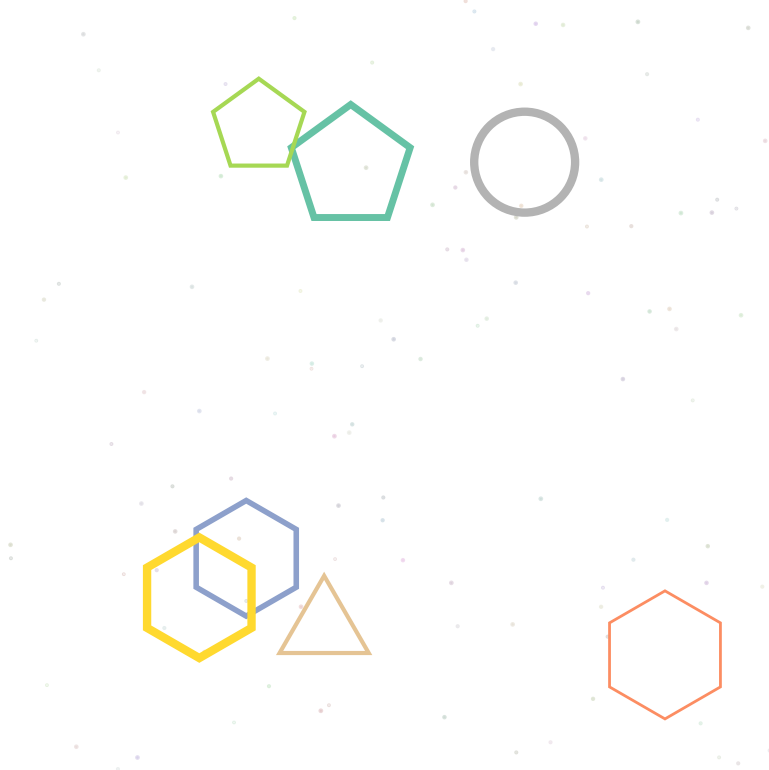[{"shape": "pentagon", "thickness": 2.5, "radius": 0.41, "center": [0.455, 0.783]}, {"shape": "hexagon", "thickness": 1, "radius": 0.42, "center": [0.864, 0.149]}, {"shape": "hexagon", "thickness": 2, "radius": 0.38, "center": [0.32, 0.275]}, {"shape": "pentagon", "thickness": 1.5, "radius": 0.31, "center": [0.336, 0.835]}, {"shape": "hexagon", "thickness": 3, "radius": 0.39, "center": [0.259, 0.224]}, {"shape": "triangle", "thickness": 1.5, "radius": 0.33, "center": [0.421, 0.185]}, {"shape": "circle", "thickness": 3, "radius": 0.33, "center": [0.681, 0.789]}]